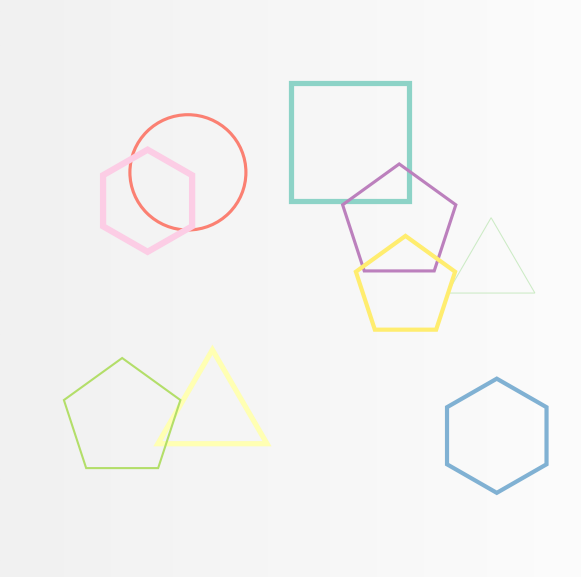[{"shape": "square", "thickness": 2.5, "radius": 0.51, "center": [0.602, 0.753]}, {"shape": "triangle", "thickness": 2.5, "radius": 0.54, "center": [0.365, 0.285]}, {"shape": "circle", "thickness": 1.5, "radius": 0.5, "center": [0.323, 0.701]}, {"shape": "hexagon", "thickness": 2, "radius": 0.49, "center": [0.855, 0.245]}, {"shape": "pentagon", "thickness": 1, "radius": 0.53, "center": [0.21, 0.274]}, {"shape": "hexagon", "thickness": 3, "radius": 0.44, "center": [0.254, 0.651]}, {"shape": "pentagon", "thickness": 1.5, "radius": 0.51, "center": [0.687, 0.613]}, {"shape": "triangle", "thickness": 0.5, "radius": 0.43, "center": [0.845, 0.535]}, {"shape": "pentagon", "thickness": 2, "radius": 0.45, "center": [0.698, 0.501]}]